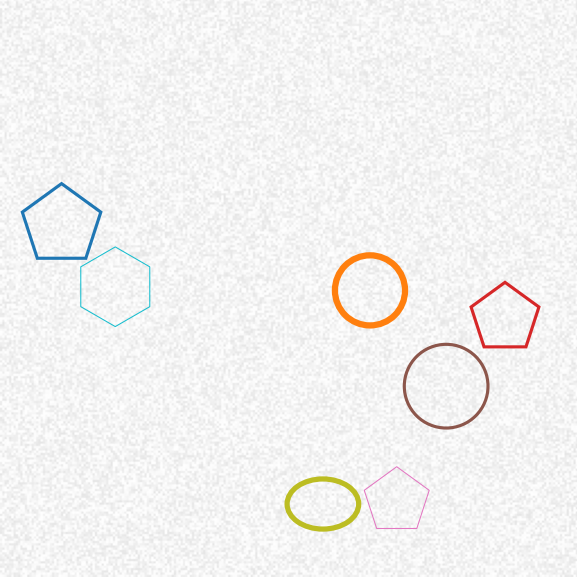[{"shape": "pentagon", "thickness": 1.5, "radius": 0.36, "center": [0.107, 0.61]}, {"shape": "circle", "thickness": 3, "radius": 0.3, "center": [0.641, 0.496]}, {"shape": "pentagon", "thickness": 1.5, "radius": 0.31, "center": [0.874, 0.448]}, {"shape": "circle", "thickness": 1.5, "radius": 0.36, "center": [0.773, 0.33]}, {"shape": "pentagon", "thickness": 0.5, "radius": 0.3, "center": [0.687, 0.132]}, {"shape": "oval", "thickness": 2.5, "radius": 0.31, "center": [0.559, 0.126]}, {"shape": "hexagon", "thickness": 0.5, "radius": 0.34, "center": [0.2, 0.503]}]